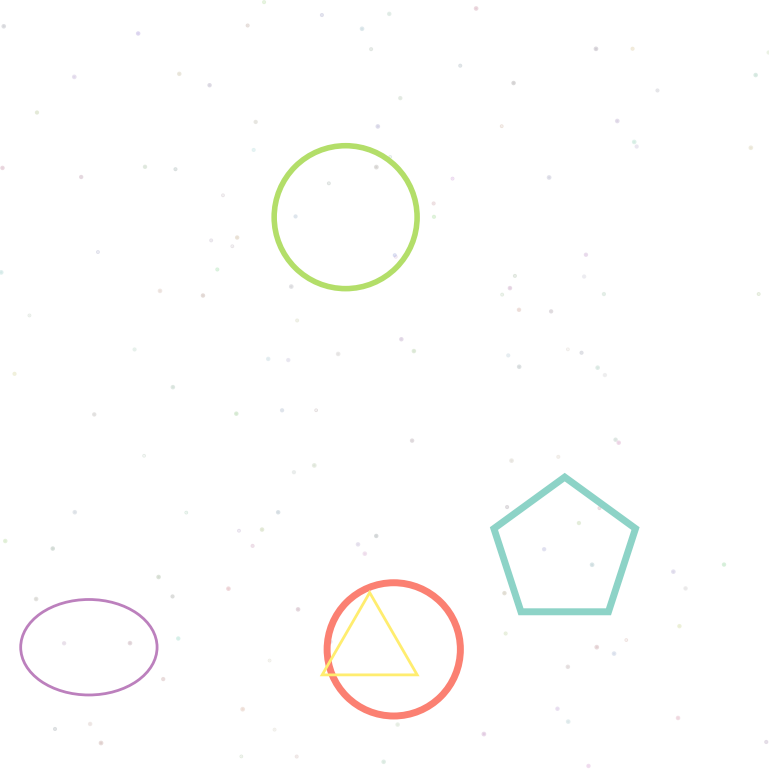[{"shape": "pentagon", "thickness": 2.5, "radius": 0.48, "center": [0.733, 0.284]}, {"shape": "circle", "thickness": 2.5, "radius": 0.43, "center": [0.511, 0.157]}, {"shape": "circle", "thickness": 2, "radius": 0.46, "center": [0.449, 0.718]}, {"shape": "oval", "thickness": 1, "radius": 0.44, "center": [0.115, 0.159]}, {"shape": "triangle", "thickness": 1, "radius": 0.36, "center": [0.48, 0.159]}]